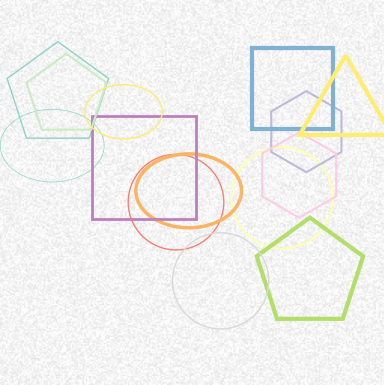[{"shape": "pentagon", "thickness": 1, "radius": 0.69, "center": [0.15, 0.753]}, {"shape": "oval", "thickness": 0.5, "radius": 0.67, "center": [0.136, 0.622]}, {"shape": "circle", "thickness": 1.5, "radius": 0.66, "center": [0.733, 0.486]}, {"shape": "hexagon", "thickness": 1.5, "radius": 0.53, "center": [0.796, 0.658]}, {"shape": "circle", "thickness": 1, "radius": 0.62, "center": [0.457, 0.475]}, {"shape": "square", "thickness": 3, "radius": 0.53, "center": [0.761, 0.769]}, {"shape": "oval", "thickness": 2.5, "radius": 0.69, "center": [0.49, 0.504]}, {"shape": "pentagon", "thickness": 3, "radius": 0.73, "center": [0.805, 0.289]}, {"shape": "hexagon", "thickness": 1.5, "radius": 0.56, "center": [0.777, 0.546]}, {"shape": "circle", "thickness": 1, "radius": 0.62, "center": [0.573, 0.27]}, {"shape": "square", "thickness": 2, "radius": 0.67, "center": [0.374, 0.565]}, {"shape": "pentagon", "thickness": 1.5, "radius": 0.55, "center": [0.173, 0.751]}, {"shape": "oval", "thickness": 1, "radius": 0.5, "center": [0.321, 0.71]}, {"shape": "triangle", "thickness": 3, "radius": 0.69, "center": [0.898, 0.719]}]